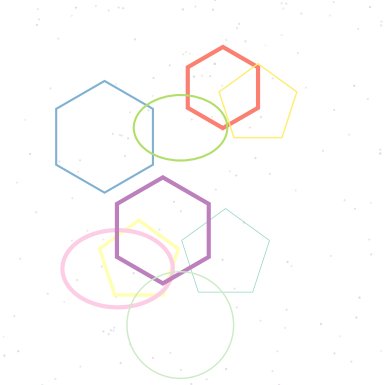[{"shape": "pentagon", "thickness": 0.5, "radius": 0.6, "center": [0.586, 0.338]}, {"shape": "pentagon", "thickness": 2.5, "radius": 0.54, "center": [0.361, 0.321]}, {"shape": "hexagon", "thickness": 3, "radius": 0.53, "center": [0.579, 0.773]}, {"shape": "hexagon", "thickness": 1.5, "radius": 0.73, "center": [0.272, 0.645]}, {"shape": "oval", "thickness": 1.5, "radius": 0.61, "center": [0.469, 0.668]}, {"shape": "oval", "thickness": 3, "radius": 0.72, "center": [0.306, 0.302]}, {"shape": "hexagon", "thickness": 3, "radius": 0.69, "center": [0.423, 0.402]}, {"shape": "circle", "thickness": 1, "radius": 0.69, "center": [0.468, 0.156]}, {"shape": "pentagon", "thickness": 1, "radius": 0.53, "center": [0.67, 0.728]}]